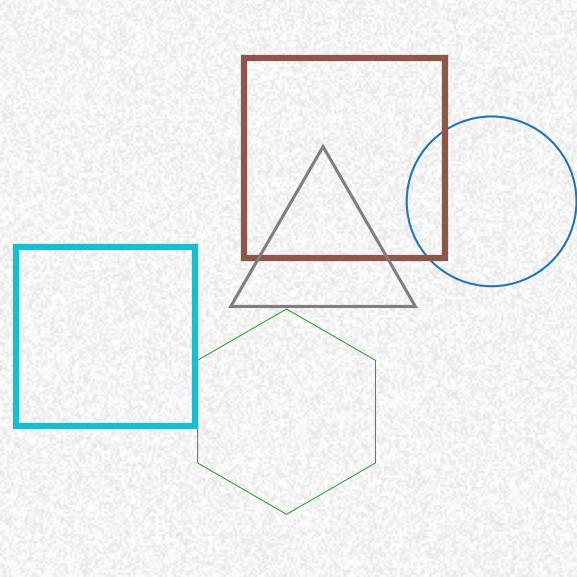[{"shape": "circle", "thickness": 1, "radius": 0.73, "center": [0.851, 0.65]}, {"shape": "hexagon", "thickness": 0.5, "radius": 0.89, "center": [0.496, 0.286]}, {"shape": "square", "thickness": 3, "radius": 0.87, "center": [0.597, 0.725]}, {"shape": "triangle", "thickness": 1.5, "radius": 0.92, "center": [0.559, 0.561]}, {"shape": "square", "thickness": 3, "radius": 0.77, "center": [0.183, 0.416]}]